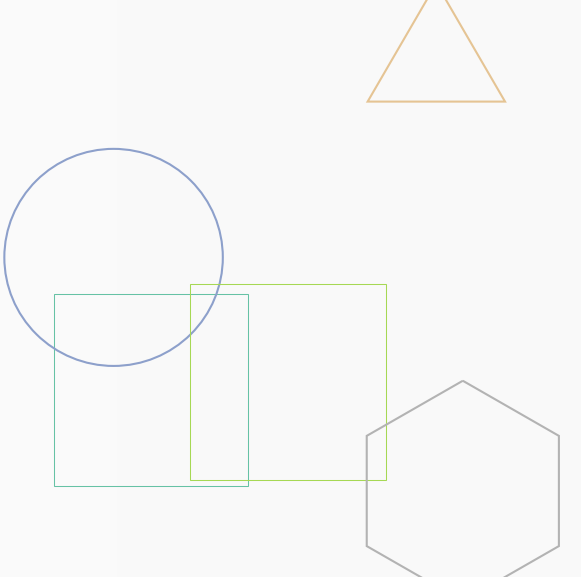[{"shape": "square", "thickness": 0.5, "radius": 0.83, "center": [0.259, 0.324]}, {"shape": "circle", "thickness": 1, "radius": 0.94, "center": [0.195, 0.553]}, {"shape": "square", "thickness": 0.5, "radius": 0.85, "center": [0.495, 0.338]}, {"shape": "triangle", "thickness": 1, "radius": 0.68, "center": [0.751, 0.891]}, {"shape": "hexagon", "thickness": 1, "radius": 0.95, "center": [0.796, 0.149]}]